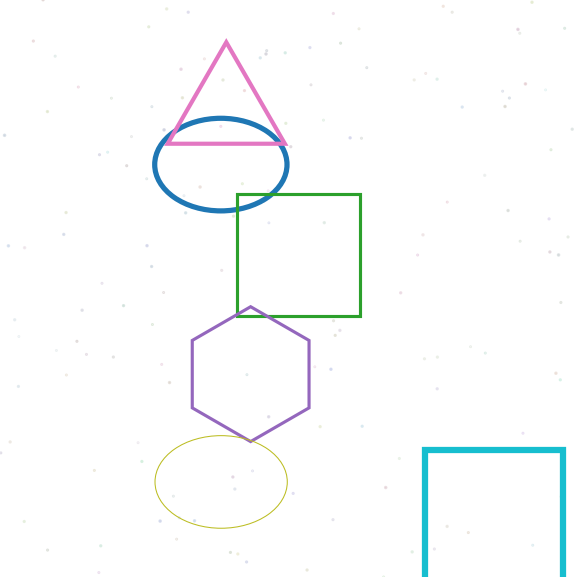[{"shape": "oval", "thickness": 2.5, "radius": 0.57, "center": [0.382, 0.714]}, {"shape": "square", "thickness": 1.5, "radius": 0.53, "center": [0.517, 0.558]}, {"shape": "hexagon", "thickness": 1.5, "radius": 0.58, "center": [0.434, 0.351]}, {"shape": "triangle", "thickness": 2, "radius": 0.59, "center": [0.392, 0.809]}, {"shape": "oval", "thickness": 0.5, "radius": 0.57, "center": [0.383, 0.165]}, {"shape": "square", "thickness": 3, "radius": 0.6, "center": [0.855, 0.101]}]